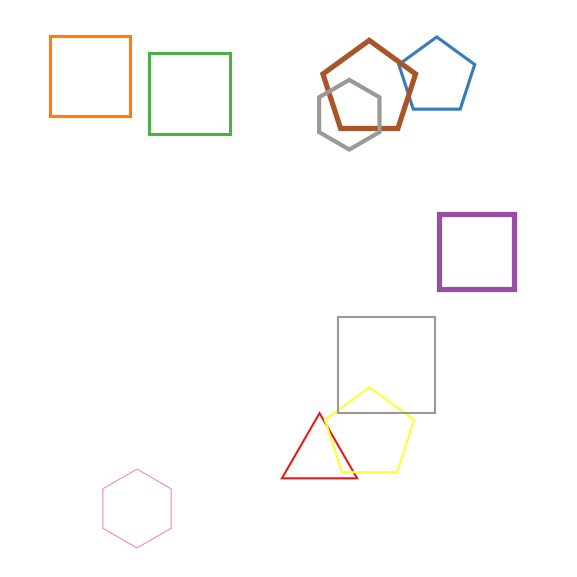[{"shape": "triangle", "thickness": 1, "radius": 0.38, "center": [0.553, 0.208]}, {"shape": "pentagon", "thickness": 1.5, "radius": 0.35, "center": [0.756, 0.866]}, {"shape": "square", "thickness": 1.5, "radius": 0.35, "center": [0.328, 0.838]}, {"shape": "square", "thickness": 2.5, "radius": 0.32, "center": [0.824, 0.564]}, {"shape": "square", "thickness": 1.5, "radius": 0.35, "center": [0.156, 0.867]}, {"shape": "pentagon", "thickness": 1, "radius": 0.41, "center": [0.64, 0.247]}, {"shape": "pentagon", "thickness": 2.5, "radius": 0.42, "center": [0.639, 0.845]}, {"shape": "hexagon", "thickness": 0.5, "radius": 0.34, "center": [0.237, 0.119]}, {"shape": "square", "thickness": 1, "radius": 0.42, "center": [0.669, 0.367]}, {"shape": "hexagon", "thickness": 2, "radius": 0.3, "center": [0.605, 0.801]}]